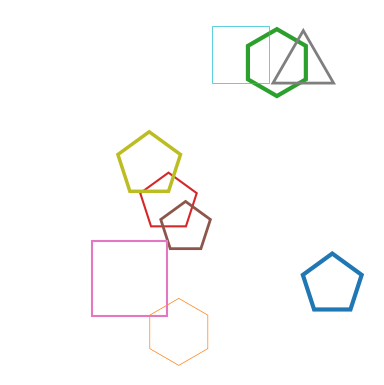[{"shape": "pentagon", "thickness": 3, "radius": 0.4, "center": [0.863, 0.261]}, {"shape": "hexagon", "thickness": 0.5, "radius": 0.44, "center": [0.464, 0.138]}, {"shape": "hexagon", "thickness": 3, "radius": 0.43, "center": [0.719, 0.837]}, {"shape": "pentagon", "thickness": 1.5, "radius": 0.39, "center": [0.438, 0.474]}, {"shape": "pentagon", "thickness": 2, "radius": 0.34, "center": [0.482, 0.409]}, {"shape": "square", "thickness": 1.5, "radius": 0.48, "center": [0.336, 0.276]}, {"shape": "triangle", "thickness": 2, "radius": 0.45, "center": [0.788, 0.83]}, {"shape": "pentagon", "thickness": 2.5, "radius": 0.43, "center": [0.388, 0.572]}, {"shape": "square", "thickness": 0.5, "radius": 0.37, "center": [0.625, 0.858]}]